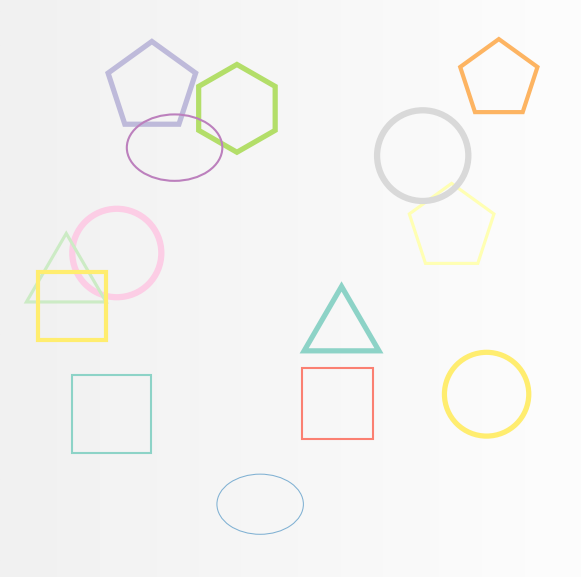[{"shape": "square", "thickness": 1, "radius": 0.34, "center": [0.192, 0.282]}, {"shape": "triangle", "thickness": 2.5, "radius": 0.37, "center": [0.588, 0.429]}, {"shape": "pentagon", "thickness": 1.5, "radius": 0.38, "center": [0.777, 0.605]}, {"shape": "pentagon", "thickness": 2.5, "radius": 0.4, "center": [0.261, 0.848]}, {"shape": "square", "thickness": 1, "radius": 0.31, "center": [0.581, 0.3]}, {"shape": "oval", "thickness": 0.5, "radius": 0.37, "center": [0.448, 0.126]}, {"shape": "pentagon", "thickness": 2, "radius": 0.35, "center": [0.858, 0.862]}, {"shape": "hexagon", "thickness": 2.5, "radius": 0.38, "center": [0.408, 0.812]}, {"shape": "circle", "thickness": 3, "radius": 0.38, "center": [0.201, 0.561]}, {"shape": "circle", "thickness": 3, "radius": 0.39, "center": [0.727, 0.73]}, {"shape": "oval", "thickness": 1, "radius": 0.41, "center": [0.3, 0.743]}, {"shape": "triangle", "thickness": 1.5, "radius": 0.4, "center": [0.114, 0.516]}, {"shape": "square", "thickness": 2, "radius": 0.29, "center": [0.124, 0.469]}, {"shape": "circle", "thickness": 2.5, "radius": 0.36, "center": [0.837, 0.317]}]